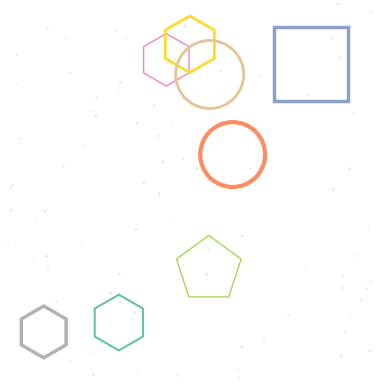[{"shape": "hexagon", "thickness": 1.5, "radius": 0.36, "center": [0.309, 0.162]}, {"shape": "circle", "thickness": 3, "radius": 0.42, "center": [0.604, 0.599]}, {"shape": "square", "thickness": 2.5, "radius": 0.48, "center": [0.808, 0.834]}, {"shape": "hexagon", "thickness": 1, "radius": 0.34, "center": [0.432, 0.845]}, {"shape": "pentagon", "thickness": 1, "radius": 0.44, "center": [0.542, 0.3]}, {"shape": "hexagon", "thickness": 2, "radius": 0.37, "center": [0.493, 0.885]}, {"shape": "circle", "thickness": 2, "radius": 0.44, "center": [0.545, 0.807]}, {"shape": "hexagon", "thickness": 2.5, "radius": 0.34, "center": [0.114, 0.138]}]